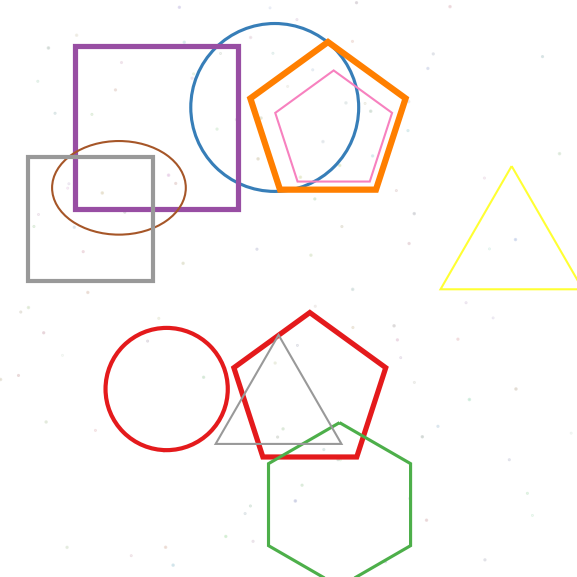[{"shape": "circle", "thickness": 2, "radius": 0.53, "center": [0.289, 0.325]}, {"shape": "pentagon", "thickness": 2.5, "radius": 0.69, "center": [0.536, 0.32]}, {"shape": "circle", "thickness": 1.5, "radius": 0.73, "center": [0.476, 0.813]}, {"shape": "hexagon", "thickness": 1.5, "radius": 0.71, "center": [0.588, 0.125]}, {"shape": "square", "thickness": 2.5, "radius": 0.7, "center": [0.271, 0.778]}, {"shape": "pentagon", "thickness": 3, "radius": 0.71, "center": [0.568, 0.785]}, {"shape": "triangle", "thickness": 1, "radius": 0.71, "center": [0.886, 0.569]}, {"shape": "oval", "thickness": 1, "radius": 0.58, "center": [0.206, 0.674]}, {"shape": "pentagon", "thickness": 1, "radius": 0.53, "center": [0.578, 0.771]}, {"shape": "square", "thickness": 2, "radius": 0.54, "center": [0.157, 0.62]}, {"shape": "triangle", "thickness": 1, "radius": 0.63, "center": [0.482, 0.293]}]